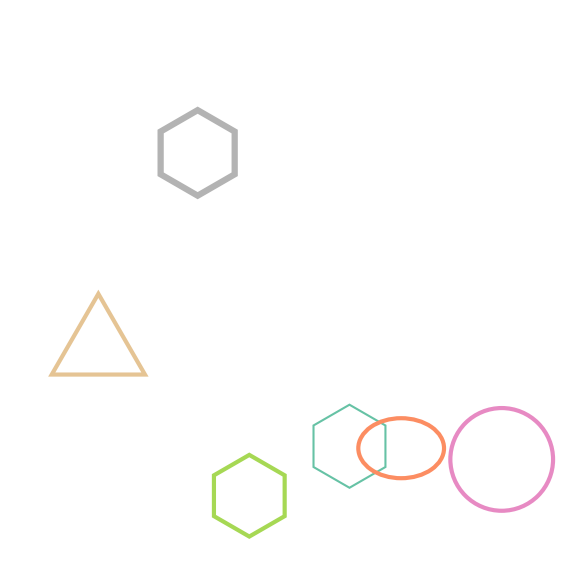[{"shape": "hexagon", "thickness": 1, "radius": 0.36, "center": [0.605, 0.226]}, {"shape": "oval", "thickness": 2, "radius": 0.37, "center": [0.695, 0.223]}, {"shape": "circle", "thickness": 2, "radius": 0.44, "center": [0.869, 0.204]}, {"shape": "hexagon", "thickness": 2, "radius": 0.35, "center": [0.432, 0.141]}, {"shape": "triangle", "thickness": 2, "radius": 0.47, "center": [0.17, 0.397]}, {"shape": "hexagon", "thickness": 3, "radius": 0.37, "center": [0.342, 0.734]}]